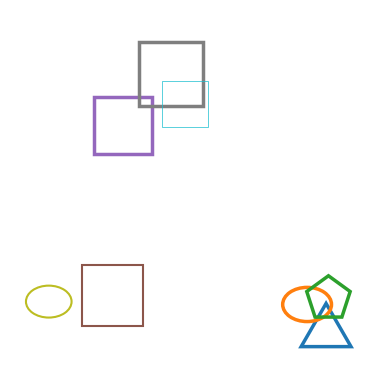[{"shape": "triangle", "thickness": 2.5, "radius": 0.37, "center": [0.847, 0.137]}, {"shape": "oval", "thickness": 2.5, "radius": 0.32, "center": [0.798, 0.209]}, {"shape": "pentagon", "thickness": 2.5, "radius": 0.3, "center": [0.853, 0.224]}, {"shape": "square", "thickness": 2.5, "radius": 0.37, "center": [0.319, 0.673]}, {"shape": "square", "thickness": 1.5, "radius": 0.4, "center": [0.292, 0.233]}, {"shape": "square", "thickness": 2.5, "radius": 0.42, "center": [0.445, 0.807]}, {"shape": "oval", "thickness": 1.5, "radius": 0.3, "center": [0.127, 0.217]}, {"shape": "square", "thickness": 0.5, "radius": 0.3, "center": [0.482, 0.73]}]